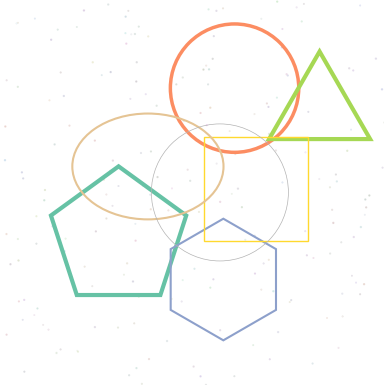[{"shape": "pentagon", "thickness": 3, "radius": 0.92, "center": [0.308, 0.383]}, {"shape": "circle", "thickness": 2.5, "radius": 0.83, "center": [0.609, 0.771]}, {"shape": "hexagon", "thickness": 1.5, "radius": 0.79, "center": [0.58, 0.274]}, {"shape": "triangle", "thickness": 3, "radius": 0.76, "center": [0.83, 0.715]}, {"shape": "square", "thickness": 1, "radius": 0.67, "center": [0.665, 0.509]}, {"shape": "oval", "thickness": 1.5, "radius": 0.98, "center": [0.384, 0.568]}, {"shape": "circle", "thickness": 0.5, "radius": 0.89, "center": [0.571, 0.5]}]